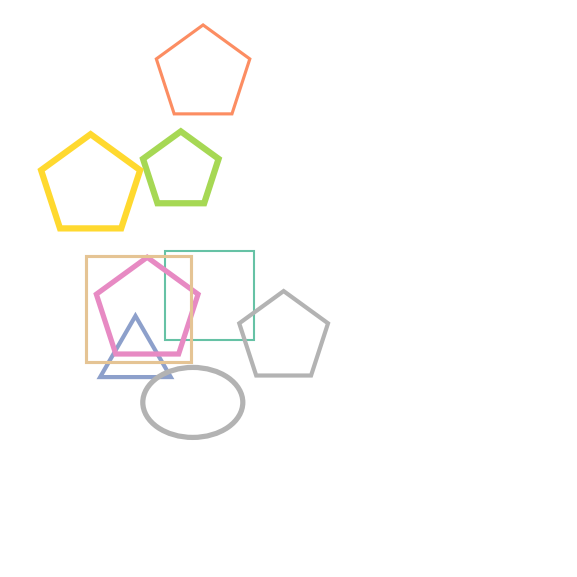[{"shape": "square", "thickness": 1, "radius": 0.38, "center": [0.363, 0.487]}, {"shape": "pentagon", "thickness": 1.5, "radius": 0.43, "center": [0.352, 0.871]}, {"shape": "triangle", "thickness": 2, "radius": 0.35, "center": [0.235, 0.381]}, {"shape": "pentagon", "thickness": 2.5, "radius": 0.46, "center": [0.255, 0.461]}, {"shape": "pentagon", "thickness": 3, "radius": 0.34, "center": [0.313, 0.703]}, {"shape": "pentagon", "thickness": 3, "radius": 0.45, "center": [0.157, 0.677]}, {"shape": "square", "thickness": 1.5, "radius": 0.46, "center": [0.24, 0.464]}, {"shape": "oval", "thickness": 2.5, "radius": 0.43, "center": [0.334, 0.302]}, {"shape": "pentagon", "thickness": 2, "radius": 0.4, "center": [0.491, 0.414]}]